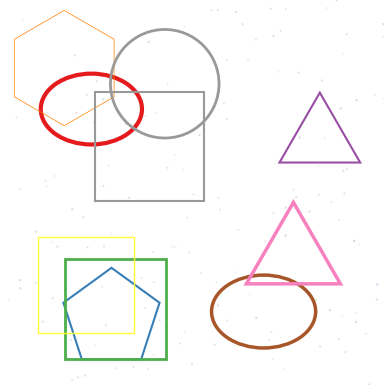[{"shape": "oval", "thickness": 3, "radius": 0.66, "center": [0.237, 0.717]}, {"shape": "pentagon", "thickness": 1.5, "radius": 0.66, "center": [0.29, 0.173]}, {"shape": "square", "thickness": 2, "radius": 0.65, "center": [0.301, 0.198]}, {"shape": "triangle", "thickness": 1.5, "radius": 0.61, "center": [0.831, 0.638]}, {"shape": "hexagon", "thickness": 0.5, "radius": 0.75, "center": [0.167, 0.823]}, {"shape": "square", "thickness": 1, "radius": 0.62, "center": [0.224, 0.26]}, {"shape": "oval", "thickness": 2.5, "radius": 0.68, "center": [0.685, 0.191]}, {"shape": "triangle", "thickness": 2.5, "radius": 0.7, "center": [0.762, 0.333]}, {"shape": "circle", "thickness": 2, "radius": 0.7, "center": [0.428, 0.782]}, {"shape": "square", "thickness": 1.5, "radius": 0.71, "center": [0.389, 0.619]}]